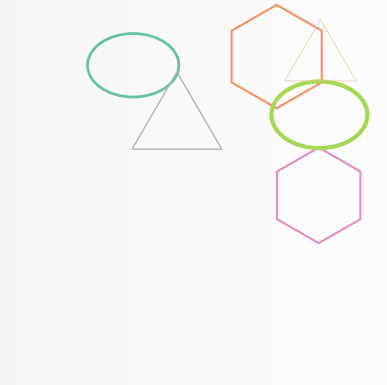[{"shape": "oval", "thickness": 2, "radius": 0.59, "center": [0.344, 0.83]}, {"shape": "hexagon", "thickness": 1.5, "radius": 0.67, "center": [0.714, 0.853]}, {"shape": "hexagon", "thickness": 1.5, "radius": 0.62, "center": [0.823, 0.493]}, {"shape": "oval", "thickness": 3, "radius": 0.62, "center": [0.824, 0.702]}, {"shape": "triangle", "thickness": 0.5, "radius": 0.53, "center": [0.827, 0.843]}, {"shape": "triangle", "thickness": 1, "radius": 0.67, "center": [0.457, 0.679]}]